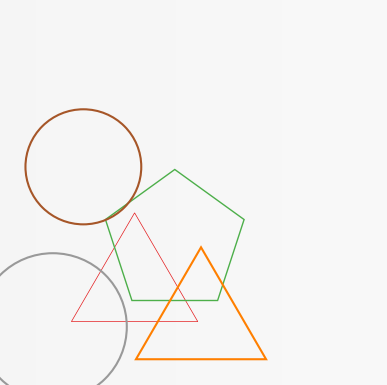[{"shape": "triangle", "thickness": 0.5, "radius": 0.94, "center": [0.347, 0.259]}, {"shape": "pentagon", "thickness": 1, "radius": 0.94, "center": [0.451, 0.372]}, {"shape": "triangle", "thickness": 1.5, "radius": 0.97, "center": [0.519, 0.164]}, {"shape": "circle", "thickness": 1.5, "radius": 0.75, "center": [0.215, 0.567]}, {"shape": "circle", "thickness": 1.5, "radius": 0.96, "center": [0.136, 0.151]}]